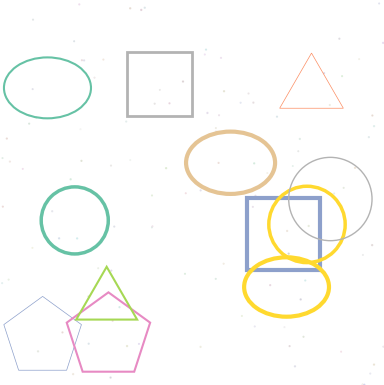[{"shape": "oval", "thickness": 1.5, "radius": 0.57, "center": [0.123, 0.772]}, {"shape": "circle", "thickness": 2.5, "radius": 0.44, "center": [0.194, 0.428]}, {"shape": "triangle", "thickness": 0.5, "radius": 0.48, "center": [0.809, 0.767]}, {"shape": "pentagon", "thickness": 0.5, "radius": 0.53, "center": [0.111, 0.124]}, {"shape": "square", "thickness": 3, "radius": 0.47, "center": [0.736, 0.392]}, {"shape": "pentagon", "thickness": 1.5, "radius": 0.57, "center": [0.282, 0.127]}, {"shape": "triangle", "thickness": 1.5, "radius": 0.46, "center": [0.277, 0.216]}, {"shape": "circle", "thickness": 2.5, "radius": 0.5, "center": [0.797, 0.417]}, {"shape": "oval", "thickness": 3, "radius": 0.55, "center": [0.744, 0.255]}, {"shape": "oval", "thickness": 3, "radius": 0.58, "center": [0.599, 0.577]}, {"shape": "circle", "thickness": 1, "radius": 0.54, "center": [0.858, 0.483]}, {"shape": "square", "thickness": 2, "radius": 0.42, "center": [0.413, 0.782]}]